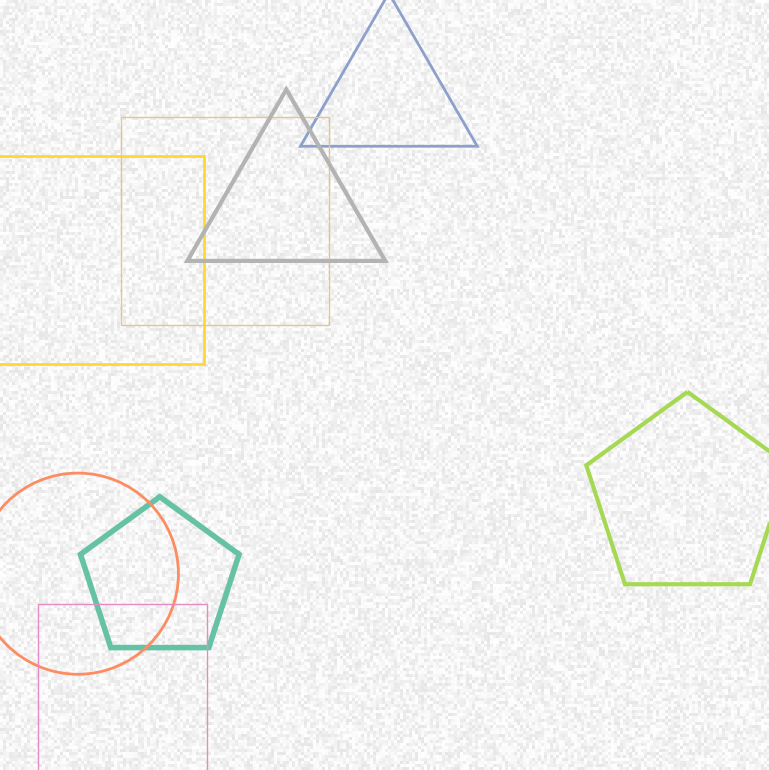[{"shape": "pentagon", "thickness": 2, "radius": 0.54, "center": [0.208, 0.247]}, {"shape": "circle", "thickness": 1, "radius": 0.65, "center": [0.101, 0.255]}, {"shape": "triangle", "thickness": 1, "radius": 0.66, "center": [0.505, 0.876]}, {"shape": "square", "thickness": 0.5, "radius": 0.55, "center": [0.159, 0.105]}, {"shape": "pentagon", "thickness": 1.5, "radius": 0.69, "center": [0.893, 0.353]}, {"shape": "square", "thickness": 1, "radius": 0.67, "center": [0.13, 0.662]}, {"shape": "square", "thickness": 0.5, "radius": 0.68, "center": [0.293, 0.713]}, {"shape": "triangle", "thickness": 1.5, "radius": 0.74, "center": [0.372, 0.735]}]